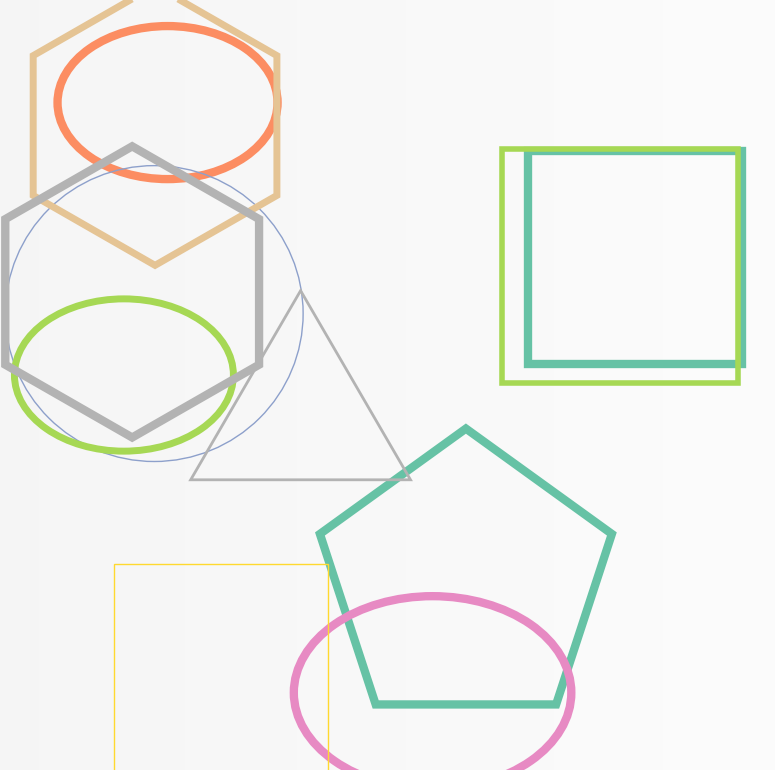[{"shape": "pentagon", "thickness": 3, "radius": 0.99, "center": [0.601, 0.245]}, {"shape": "square", "thickness": 3, "radius": 0.69, "center": [0.82, 0.666]}, {"shape": "oval", "thickness": 3, "radius": 0.71, "center": [0.216, 0.867]}, {"shape": "circle", "thickness": 0.5, "radius": 0.96, "center": [0.199, 0.593]}, {"shape": "oval", "thickness": 3, "radius": 0.9, "center": [0.558, 0.1]}, {"shape": "oval", "thickness": 2.5, "radius": 0.71, "center": [0.16, 0.513]}, {"shape": "square", "thickness": 2, "radius": 0.76, "center": [0.8, 0.654]}, {"shape": "square", "thickness": 0.5, "radius": 0.69, "center": [0.286, 0.13]}, {"shape": "hexagon", "thickness": 2.5, "radius": 0.91, "center": [0.2, 0.837]}, {"shape": "triangle", "thickness": 1, "radius": 0.82, "center": [0.388, 0.459]}, {"shape": "hexagon", "thickness": 3, "radius": 0.95, "center": [0.171, 0.621]}]